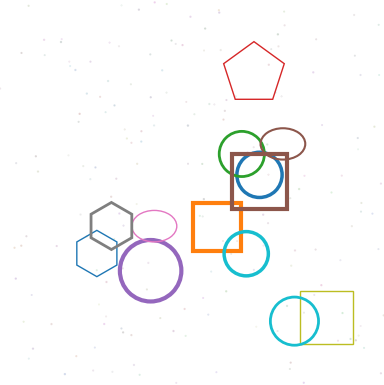[{"shape": "hexagon", "thickness": 1, "radius": 0.3, "center": [0.252, 0.342]}, {"shape": "circle", "thickness": 2.5, "radius": 0.29, "center": [0.674, 0.546]}, {"shape": "square", "thickness": 3, "radius": 0.31, "center": [0.564, 0.41]}, {"shape": "circle", "thickness": 2, "radius": 0.29, "center": [0.628, 0.6]}, {"shape": "pentagon", "thickness": 1, "radius": 0.41, "center": [0.66, 0.809]}, {"shape": "circle", "thickness": 3, "radius": 0.4, "center": [0.391, 0.297]}, {"shape": "square", "thickness": 3, "radius": 0.35, "center": [0.674, 0.528]}, {"shape": "oval", "thickness": 1.5, "radius": 0.29, "center": [0.735, 0.626]}, {"shape": "oval", "thickness": 1, "radius": 0.29, "center": [0.401, 0.413]}, {"shape": "hexagon", "thickness": 2, "radius": 0.31, "center": [0.289, 0.413]}, {"shape": "square", "thickness": 1, "radius": 0.35, "center": [0.848, 0.175]}, {"shape": "circle", "thickness": 2.5, "radius": 0.29, "center": [0.64, 0.341]}, {"shape": "circle", "thickness": 2, "radius": 0.31, "center": [0.765, 0.166]}]